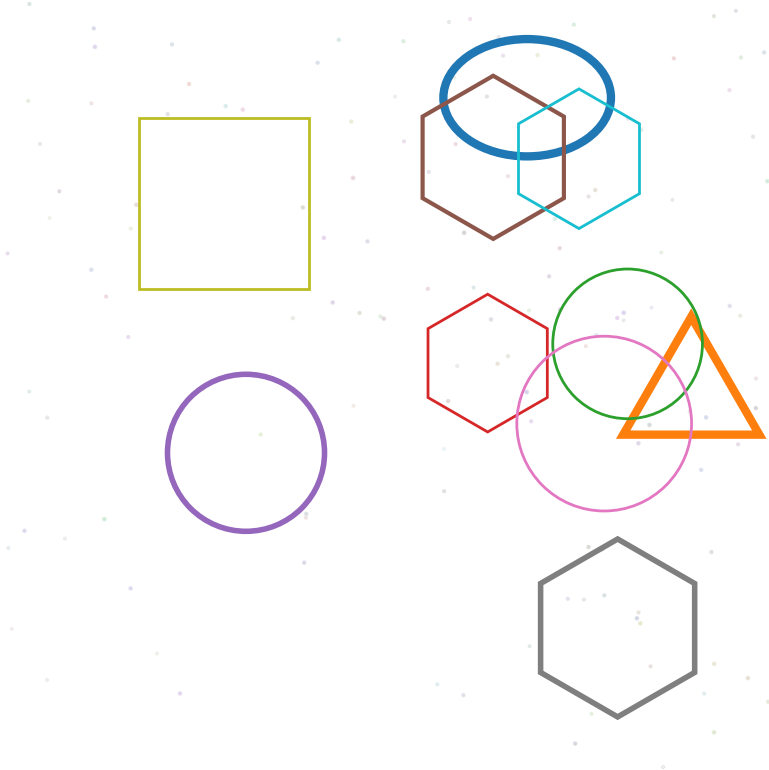[{"shape": "oval", "thickness": 3, "radius": 0.54, "center": [0.685, 0.873]}, {"shape": "triangle", "thickness": 3, "radius": 0.51, "center": [0.898, 0.487]}, {"shape": "circle", "thickness": 1, "radius": 0.49, "center": [0.815, 0.553]}, {"shape": "hexagon", "thickness": 1, "radius": 0.45, "center": [0.633, 0.528]}, {"shape": "circle", "thickness": 2, "radius": 0.51, "center": [0.319, 0.412]}, {"shape": "hexagon", "thickness": 1.5, "radius": 0.53, "center": [0.641, 0.796]}, {"shape": "circle", "thickness": 1, "radius": 0.57, "center": [0.785, 0.45]}, {"shape": "hexagon", "thickness": 2, "radius": 0.58, "center": [0.802, 0.184]}, {"shape": "square", "thickness": 1, "radius": 0.55, "center": [0.291, 0.736]}, {"shape": "hexagon", "thickness": 1, "radius": 0.45, "center": [0.752, 0.794]}]